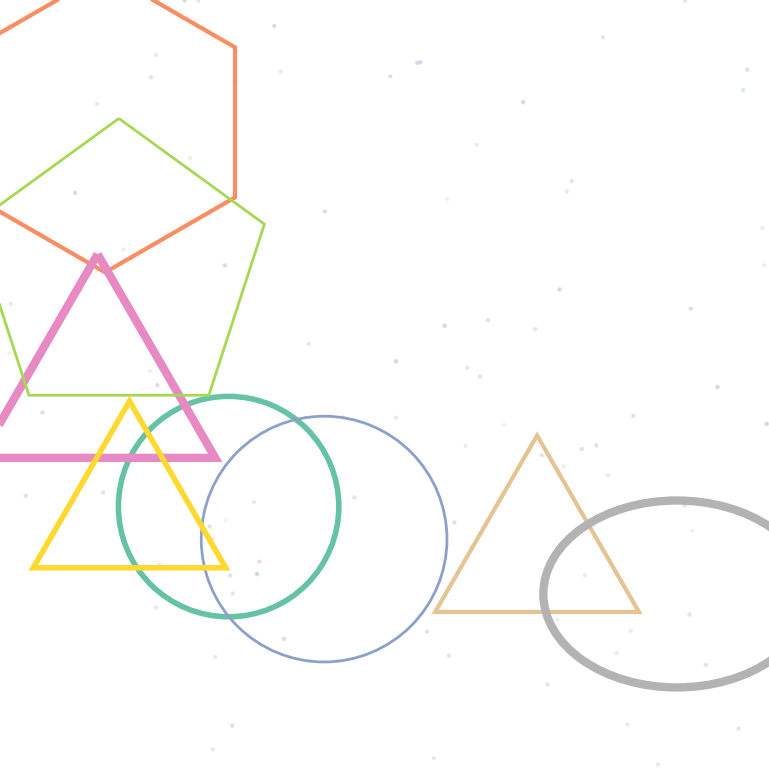[{"shape": "circle", "thickness": 2, "radius": 0.72, "center": [0.297, 0.342]}, {"shape": "hexagon", "thickness": 1.5, "radius": 0.97, "center": [0.136, 0.841]}, {"shape": "circle", "thickness": 1, "radius": 0.8, "center": [0.421, 0.3]}, {"shape": "triangle", "thickness": 3, "radius": 0.88, "center": [0.127, 0.494]}, {"shape": "pentagon", "thickness": 1, "radius": 0.99, "center": [0.154, 0.647]}, {"shape": "triangle", "thickness": 2, "radius": 0.72, "center": [0.168, 0.335]}, {"shape": "triangle", "thickness": 1.5, "radius": 0.76, "center": [0.697, 0.282]}, {"shape": "oval", "thickness": 3, "radius": 0.87, "center": [0.879, 0.229]}]